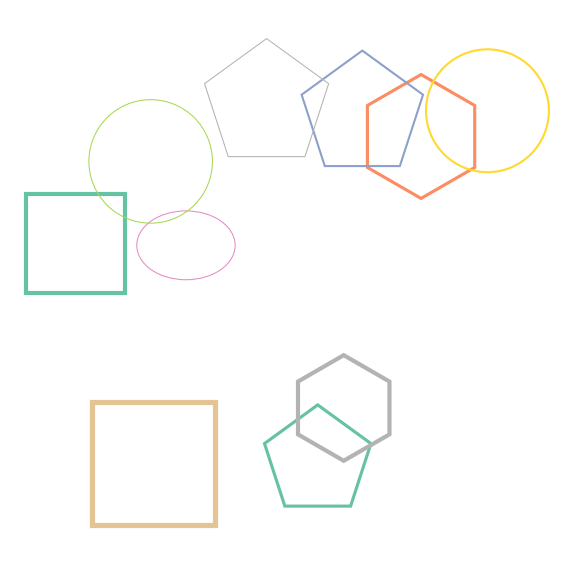[{"shape": "pentagon", "thickness": 1.5, "radius": 0.48, "center": [0.55, 0.201]}, {"shape": "square", "thickness": 2, "radius": 0.43, "center": [0.131, 0.577]}, {"shape": "hexagon", "thickness": 1.5, "radius": 0.54, "center": [0.729, 0.763]}, {"shape": "pentagon", "thickness": 1, "radius": 0.55, "center": [0.627, 0.801]}, {"shape": "oval", "thickness": 0.5, "radius": 0.43, "center": [0.322, 0.574]}, {"shape": "circle", "thickness": 0.5, "radius": 0.53, "center": [0.261, 0.72]}, {"shape": "circle", "thickness": 1, "radius": 0.53, "center": [0.844, 0.807]}, {"shape": "square", "thickness": 2.5, "radius": 0.53, "center": [0.265, 0.197]}, {"shape": "hexagon", "thickness": 2, "radius": 0.46, "center": [0.595, 0.293]}, {"shape": "pentagon", "thickness": 0.5, "radius": 0.57, "center": [0.462, 0.819]}]